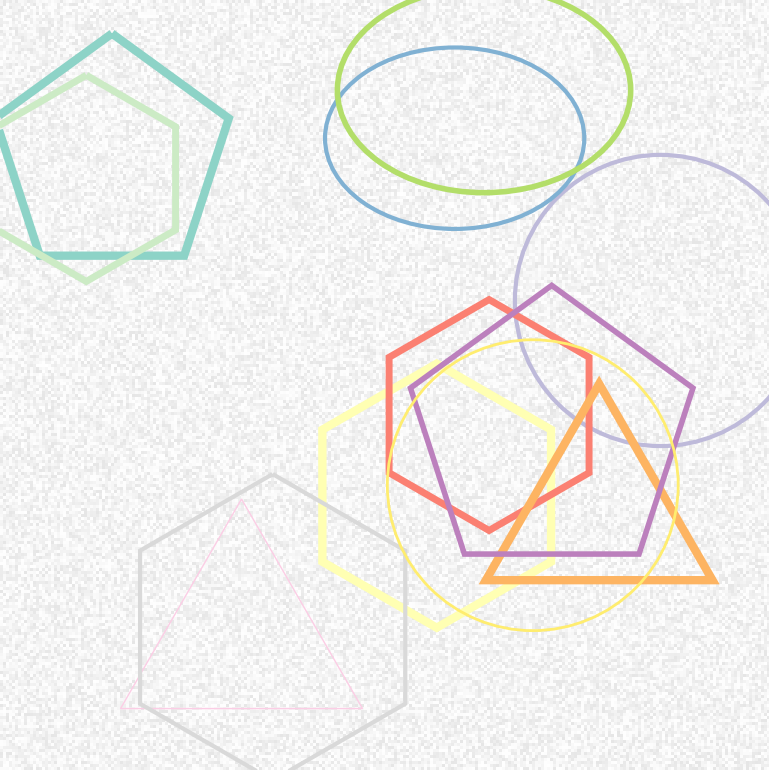[{"shape": "pentagon", "thickness": 3, "radius": 0.8, "center": [0.145, 0.797]}, {"shape": "hexagon", "thickness": 3, "radius": 0.86, "center": [0.567, 0.356]}, {"shape": "circle", "thickness": 1.5, "radius": 0.95, "center": [0.858, 0.61]}, {"shape": "hexagon", "thickness": 2.5, "radius": 0.75, "center": [0.635, 0.461]}, {"shape": "oval", "thickness": 1.5, "radius": 0.84, "center": [0.59, 0.82]}, {"shape": "triangle", "thickness": 3, "radius": 0.85, "center": [0.778, 0.331]}, {"shape": "oval", "thickness": 2, "radius": 0.95, "center": [0.629, 0.883]}, {"shape": "triangle", "thickness": 0.5, "radius": 0.91, "center": [0.314, 0.17]}, {"shape": "hexagon", "thickness": 1.5, "radius": 0.99, "center": [0.354, 0.185]}, {"shape": "pentagon", "thickness": 2, "radius": 0.96, "center": [0.717, 0.436]}, {"shape": "hexagon", "thickness": 2.5, "radius": 0.67, "center": [0.112, 0.768]}, {"shape": "circle", "thickness": 1, "radius": 0.94, "center": [0.692, 0.37]}]